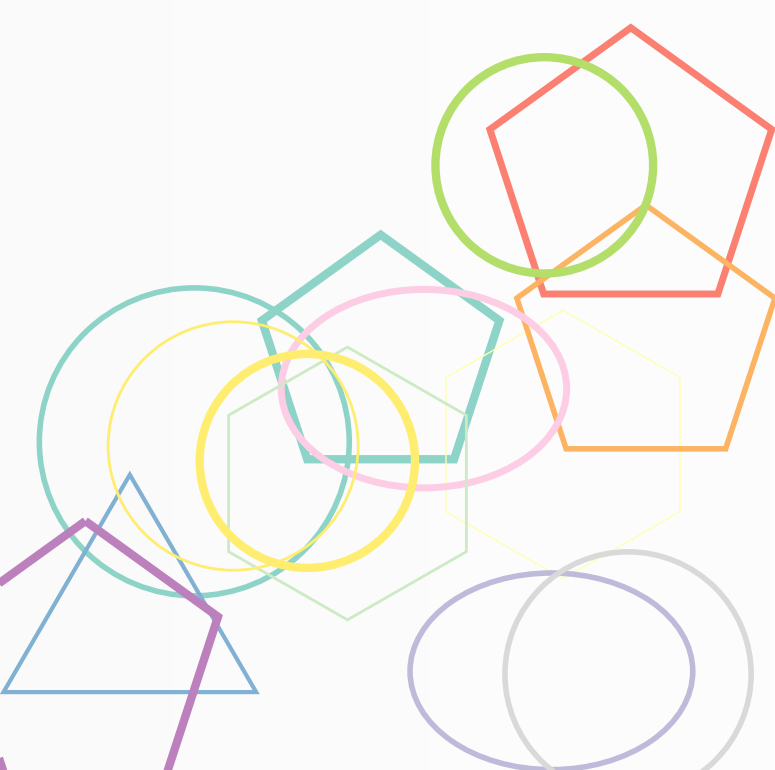[{"shape": "pentagon", "thickness": 3, "radius": 0.81, "center": [0.491, 0.534]}, {"shape": "circle", "thickness": 2, "radius": 1.0, "center": [0.251, 0.426]}, {"shape": "hexagon", "thickness": 0.5, "radius": 0.87, "center": [0.726, 0.423]}, {"shape": "oval", "thickness": 2, "radius": 0.91, "center": [0.711, 0.128]}, {"shape": "pentagon", "thickness": 2.5, "radius": 0.96, "center": [0.814, 0.773]}, {"shape": "triangle", "thickness": 1.5, "radius": 0.94, "center": [0.168, 0.195]}, {"shape": "pentagon", "thickness": 2, "radius": 0.88, "center": [0.833, 0.559]}, {"shape": "circle", "thickness": 3, "radius": 0.7, "center": [0.702, 0.785]}, {"shape": "oval", "thickness": 2.5, "radius": 0.92, "center": [0.547, 0.495]}, {"shape": "circle", "thickness": 2, "radius": 0.79, "center": [0.81, 0.125]}, {"shape": "pentagon", "thickness": 3, "radius": 0.9, "center": [0.11, 0.143]}, {"shape": "hexagon", "thickness": 1, "radius": 0.89, "center": [0.448, 0.372]}, {"shape": "circle", "thickness": 3, "radius": 0.69, "center": [0.397, 0.401]}, {"shape": "circle", "thickness": 1, "radius": 0.81, "center": [0.301, 0.421]}]